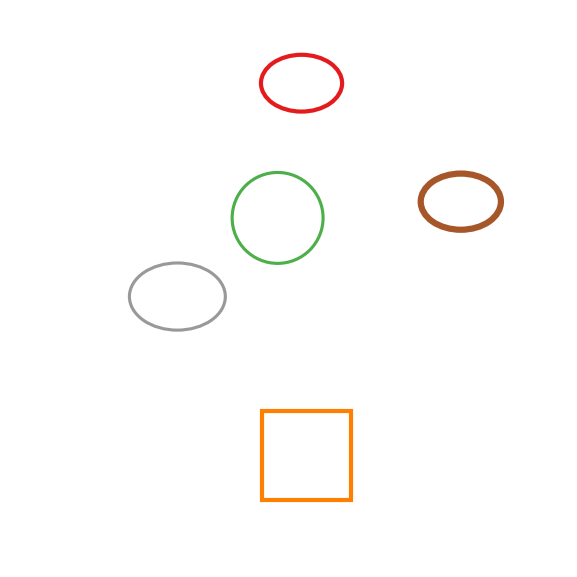[{"shape": "oval", "thickness": 2, "radius": 0.35, "center": [0.522, 0.855]}, {"shape": "circle", "thickness": 1.5, "radius": 0.39, "center": [0.481, 0.622]}, {"shape": "square", "thickness": 2, "radius": 0.38, "center": [0.531, 0.211]}, {"shape": "oval", "thickness": 3, "radius": 0.35, "center": [0.798, 0.65]}, {"shape": "oval", "thickness": 1.5, "radius": 0.42, "center": [0.307, 0.486]}]